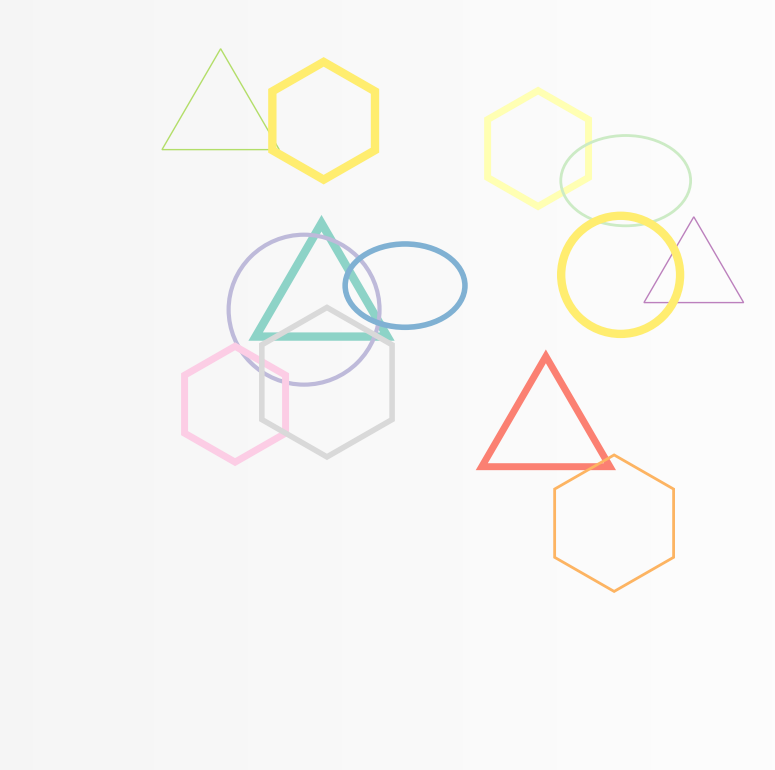[{"shape": "triangle", "thickness": 3, "radius": 0.49, "center": [0.415, 0.612]}, {"shape": "hexagon", "thickness": 2.5, "radius": 0.38, "center": [0.694, 0.807]}, {"shape": "circle", "thickness": 1.5, "radius": 0.49, "center": [0.392, 0.598]}, {"shape": "triangle", "thickness": 2.5, "radius": 0.48, "center": [0.704, 0.442]}, {"shape": "oval", "thickness": 2, "radius": 0.39, "center": [0.523, 0.629]}, {"shape": "hexagon", "thickness": 1, "radius": 0.44, "center": [0.792, 0.321]}, {"shape": "triangle", "thickness": 0.5, "radius": 0.44, "center": [0.285, 0.849]}, {"shape": "hexagon", "thickness": 2.5, "radius": 0.38, "center": [0.303, 0.475]}, {"shape": "hexagon", "thickness": 2, "radius": 0.49, "center": [0.422, 0.504]}, {"shape": "triangle", "thickness": 0.5, "radius": 0.37, "center": [0.895, 0.644]}, {"shape": "oval", "thickness": 1, "radius": 0.42, "center": [0.807, 0.765]}, {"shape": "circle", "thickness": 3, "radius": 0.38, "center": [0.801, 0.643]}, {"shape": "hexagon", "thickness": 3, "radius": 0.38, "center": [0.418, 0.843]}]